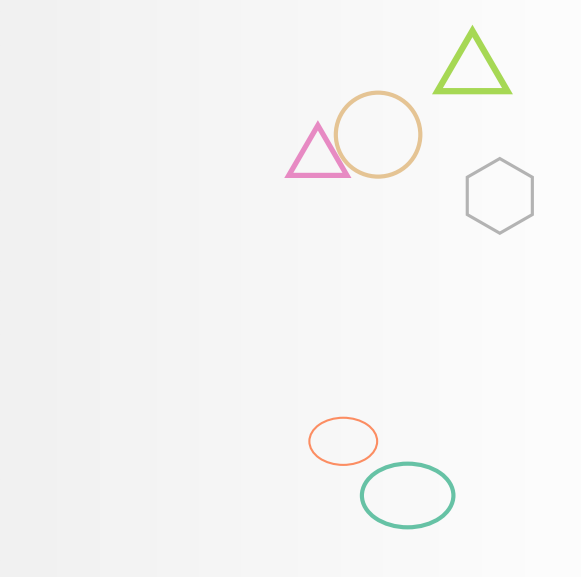[{"shape": "oval", "thickness": 2, "radius": 0.39, "center": [0.701, 0.141]}, {"shape": "oval", "thickness": 1, "radius": 0.29, "center": [0.591, 0.235]}, {"shape": "triangle", "thickness": 2.5, "radius": 0.29, "center": [0.547, 0.724]}, {"shape": "triangle", "thickness": 3, "radius": 0.35, "center": [0.813, 0.876]}, {"shape": "circle", "thickness": 2, "radius": 0.36, "center": [0.65, 0.766]}, {"shape": "hexagon", "thickness": 1.5, "radius": 0.32, "center": [0.86, 0.66]}]